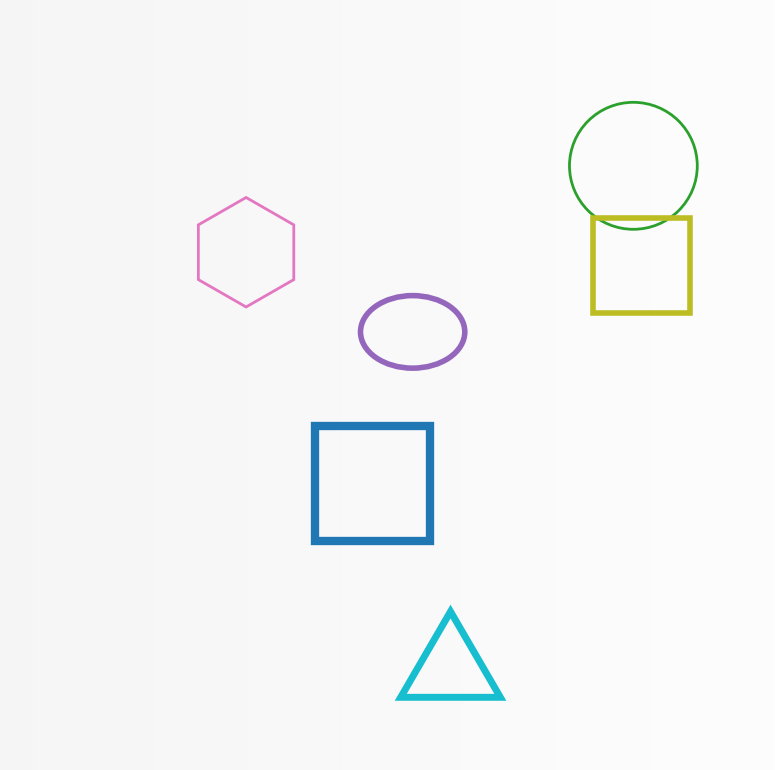[{"shape": "square", "thickness": 3, "radius": 0.37, "center": [0.481, 0.372]}, {"shape": "circle", "thickness": 1, "radius": 0.41, "center": [0.817, 0.785]}, {"shape": "oval", "thickness": 2, "radius": 0.34, "center": [0.532, 0.569]}, {"shape": "hexagon", "thickness": 1, "radius": 0.36, "center": [0.318, 0.672]}, {"shape": "square", "thickness": 2, "radius": 0.31, "center": [0.828, 0.655]}, {"shape": "triangle", "thickness": 2.5, "radius": 0.37, "center": [0.581, 0.132]}]